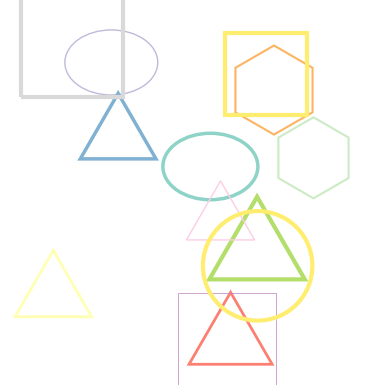[{"shape": "oval", "thickness": 2.5, "radius": 0.62, "center": [0.546, 0.567]}, {"shape": "triangle", "thickness": 2, "radius": 0.57, "center": [0.139, 0.235]}, {"shape": "oval", "thickness": 1, "radius": 0.6, "center": [0.289, 0.838]}, {"shape": "triangle", "thickness": 2, "radius": 0.62, "center": [0.599, 0.116]}, {"shape": "triangle", "thickness": 2.5, "radius": 0.57, "center": [0.307, 0.644]}, {"shape": "hexagon", "thickness": 1.5, "radius": 0.58, "center": [0.712, 0.766]}, {"shape": "triangle", "thickness": 3, "radius": 0.72, "center": [0.668, 0.346]}, {"shape": "triangle", "thickness": 1, "radius": 0.51, "center": [0.573, 0.428]}, {"shape": "square", "thickness": 3, "radius": 0.66, "center": [0.187, 0.881]}, {"shape": "square", "thickness": 0.5, "radius": 0.63, "center": [0.59, 0.113]}, {"shape": "hexagon", "thickness": 1.5, "radius": 0.53, "center": [0.814, 0.59]}, {"shape": "square", "thickness": 3, "radius": 0.53, "center": [0.69, 0.808]}, {"shape": "circle", "thickness": 3, "radius": 0.71, "center": [0.669, 0.309]}]